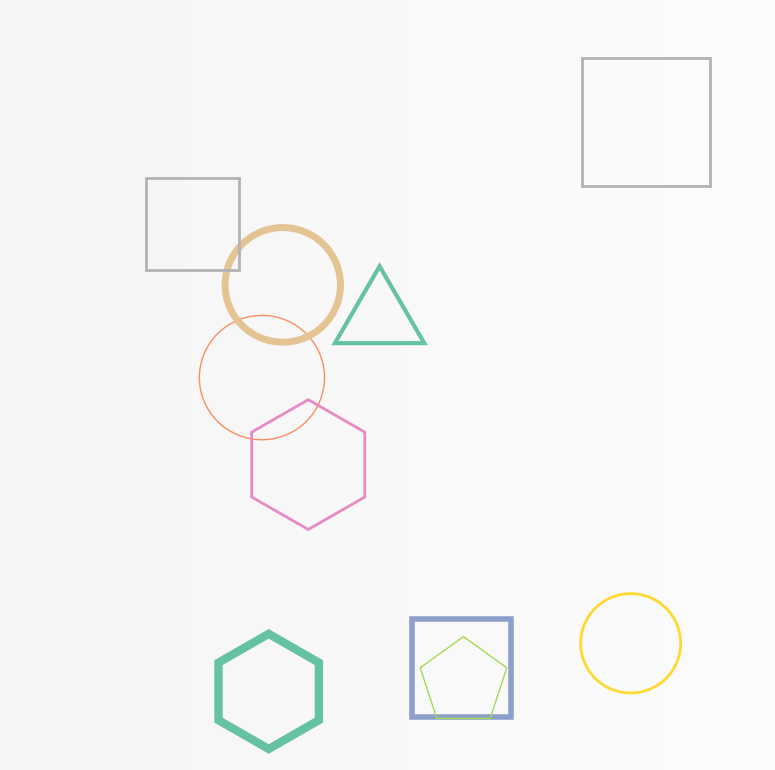[{"shape": "hexagon", "thickness": 3, "radius": 0.37, "center": [0.347, 0.102]}, {"shape": "triangle", "thickness": 1.5, "radius": 0.33, "center": [0.49, 0.588]}, {"shape": "circle", "thickness": 0.5, "radius": 0.4, "center": [0.338, 0.51]}, {"shape": "square", "thickness": 2, "radius": 0.32, "center": [0.595, 0.132]}, {"shape": "hexagon", "thickness": 1, "radius": 0.42, "center": [0.398, 0.397]}, {"shape": "pentagon", "thickness": 0.5, "radius": 0.29, "center": [0.598, 0.115]}, {"shape": "circle", "thickness": 1, "radius": 0.32, "center": [0.814, 0.165]}, {"shape": "circle", "thickness": 2.5, "radius": 0.37, "center": [0.365, 0.63]}, {"shape": "square", "thickness": 1, "radius": 0.3, "center": [0.249, 0.709]}, {"shape": "square", "thickness": 1, "radius": 0.41, "center": [0.834, 0.841]}]